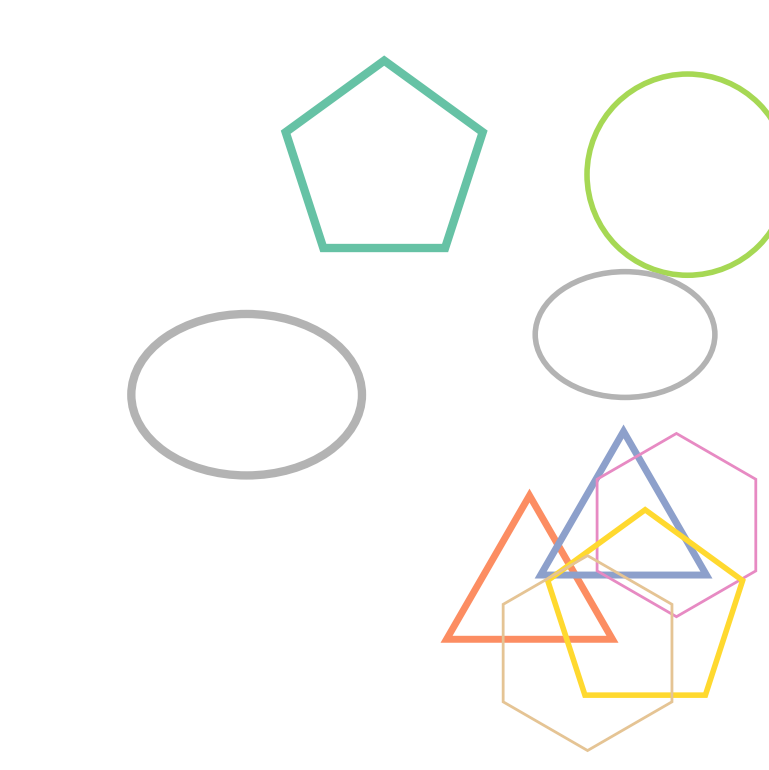[{"shape": "pentagon", "thickness": 3, "radius": 0.67, "center": [0.499, 0.787]}, {"shape": "triangle", "thickness": 2.5, "radius": 0.62, "center": [0.688, 0.232]}, {"shape": "triangle", "thickness": 2.5, "radius": 0.62, "center": [0.81, 0.315]}, {"shape": "hexagon", "thickness": 1, "radius": 0.59, "center": [0.878, 0.318]}, {"shape": "circle", "thickness": 2, "radius": 0.65, "center": [0.893, 0.773]}, {"shape": "pentagon", "thickness": 2, "radius": 0.67, "center": [0.838, 0.205]}, {"shape": "hexagon", "thickness": 1, "radius": 0.63, "center": [0.763, 0.152]}, {"shape": "oval", "thickness": 2, "radius": 0.58, "center": [0.812, 0.566]}, {"shape": "oval", "thickness": 3, "radius": 0.75, "center": [0.32, 0.487]}]